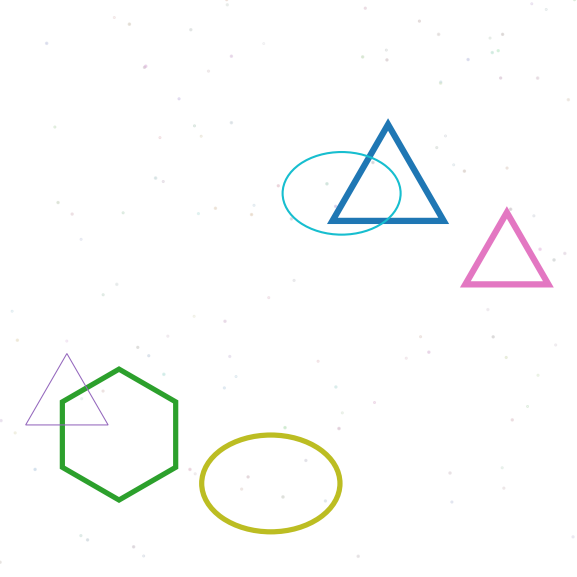[{"shape": "triangle", "thickness": 3, "radius": 0.56, "center": [0.672, 0.672]}, {"shape": "hexagon", "thickness": 2.5, "radius": 0.57, "center": [0.206, 0.247]}, {"shape": "triangle", "thickness": 0.5, "radius": 0.41, "center": [0.116, 0.305]}, {"shape": "triangle", "thickness": 3, "radius": 0.42, "center": [0.878, 0.548]}, {"shape": "oval", "thickness": 2.5, "radius": 0.6, "center": [0.469, 0.162]}, {"shape": "oval", "thickness": 1, "radius": 0.51, "center": [0.592, 0.664]}]